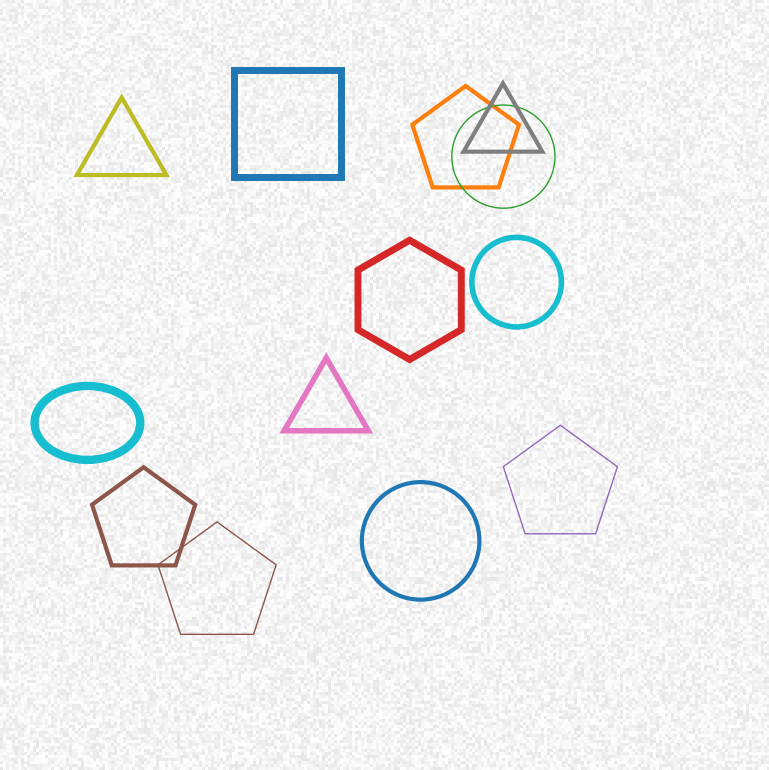[{"shape": "circle", "thickness": 1.5, "radius": 0.38, "center": [0.546, 0.298]}, {"shape": "square", "thickness": 2.5, "radius": 0.35, "center": [0.373, 0.839]}, {"shape": "pentagon", "thickness": 1.5, "radius": 0.36, "center": [0.605, 0.816]}, {"shape": "circle", "thickness": 0.5, "radius": 0.33, "center": [0.654, 0.797]}, {"shape": "hexagon", "thickness": 2.5, "radius": 0.39, "center": [0.532, 0.611]}, {"shape": "pentagon", "thickness": 0.5, "radius": 0.39, "center": [0.728, 0.37]}, {"shape": "pentagon", "thickness": 1.5, "radius": 0.35, "center": [0.187, 0.323]}, {"shape": "pentagon", "thickness": 0.5, "radius": 0.4, "center": [0.282, 0.241]}, {"shape": "triangle", "thickness": 2, "radius": 0.32, "center": [0.424, 0.472]}, {"shape": "triangle", "thickness": 1.5, "radius": 0.3, "center": [0.653, 0.833]}, {"shape": "triangle", "thickness": 1.5, "radius": 0.34, "center": [0.158, 0.806]}, {"shape": "circle", "thickness": 2, "radius": 0.29, "center": [0.671, 0.634]}, {"shape": "oval", "thickness": 3, "radius": 0.34, "center": [0.114, 0.451]}]